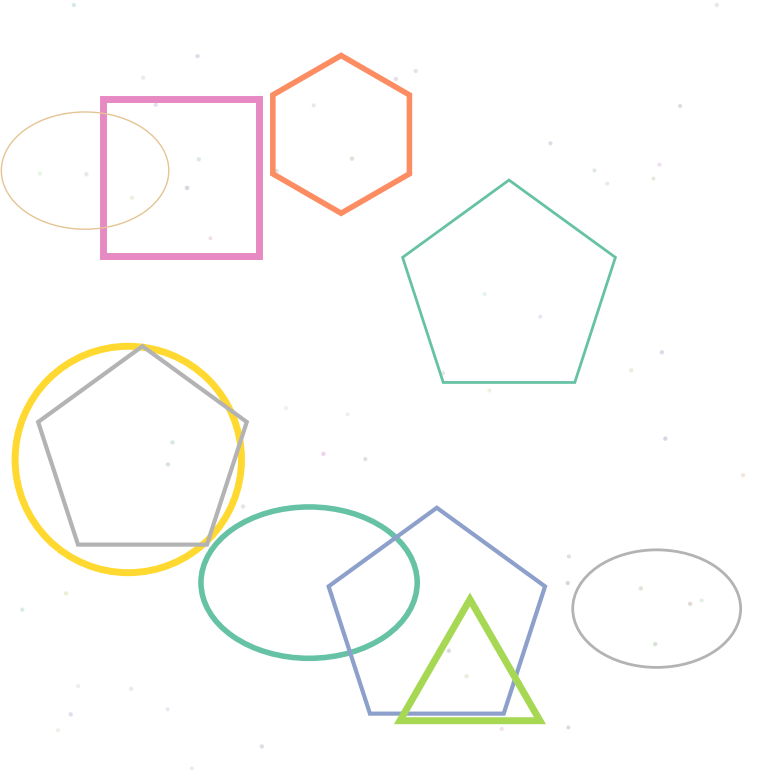[{"shape": "oval", "thickness": 2, "radius": 0.7, "center": [0.401, 0.243]}, {"shape": "pentagon", "thickness": 1, "radius": 0.73, "center": [0.661, 0.621]}, {"shape": "hexagon", "thickness": 2, "radius": 0.51, "center": [0.443, 0.825]}, {"shape": "pentagon", "thickness": 1.5, "radius": 0.74, "center": [0.567, 0.193]}, {"shape": "square", "thickness": 2.5, "radius": 0.51, "center": [0.235, 0.769]}, {"shape": "triangle", "thickness": 2.5, "radius": 0.53, "center": [0.61, 0.117]}, {"shape": "circle", "thickness": 2.5, "radius": 0.74, "center": [0.167, 0.403]}, {"shape": "oval", "thickness": 0.5, "radius": 0.54, "center": [0.11, 0.778]}, {"shape": "oval", "thickness": 1, "radius": 0.55, "center": [0.853, 0.21]}, {"shape": "pentagon", "thickness": 1.5, "radius": 0.71, "center": [0.185, 0.408]}]